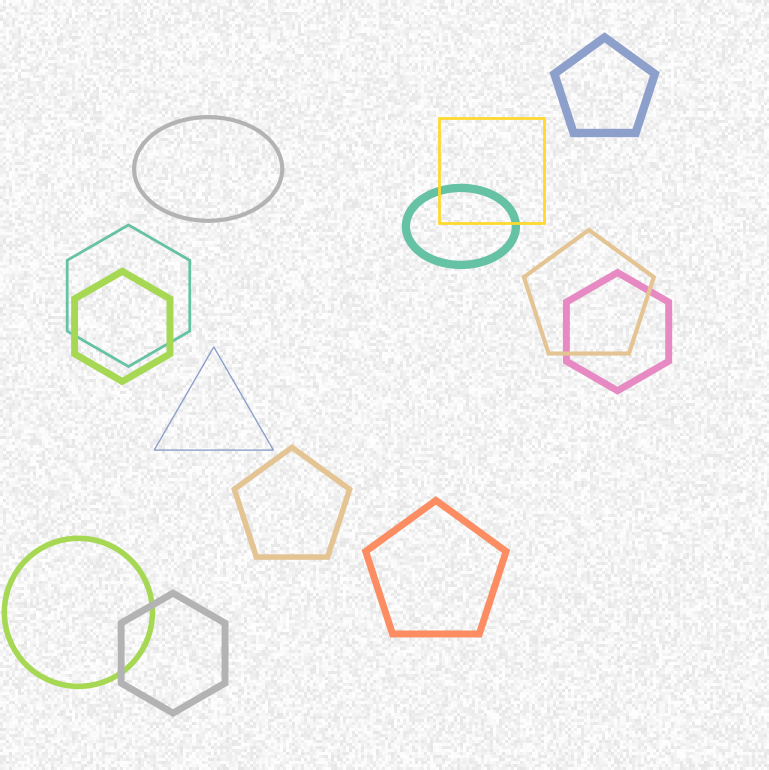[{"shape": "hexagon", "thickness": 1, "radius": 0.46, "center": [0.167, 0.616]}, {"shape": "oval", "thickness": 3, "radius": 0.36, "center": [0.599, 0.706]}, {"shape": "pentagon", "thickness": 2.5, "radius": 0.48, "center": [0.566, 0.254]}, {"shape": "triangle", "thickness": 0.5, "radius": 0.45, "center": [0.278, 0.46]}, {"shape": "pentagon", "thickness": 3, "radius": 0.34, "center": [0.785, 0.883]}, {"shape": "hexagon", "thickness": 2.5, "radius": 0.38, "center": [0.802, 0.569]}, {"shape": "hexagon", "thickness": 2.5, "radius": 0.36, "center": [0.159, 0.576]}, {"shape": "circle", "thickness": 2, "radius": 0.48, "center": [0.102, 0.205]}, {"shape": "square", "thickness": 1, "radius": 0.34, "center": [0.638, 0.778]}, {"shape": "pentagon", "thickness": 1.5, "radius": 0.44, "center": [0.765, 0.613]}, {"shape": "pentagon", "thickness": 2, "radius": 0.39, "center": [0.379, 0.34]}, {"shape": "hexagon", "thickness": 2.5, "radius": 0.39, "center": [0.225, 0.152]}, {"shape": "oval", "thickness": 1.5, "radius": 0.48, "center": [0.27, 0.781]}]